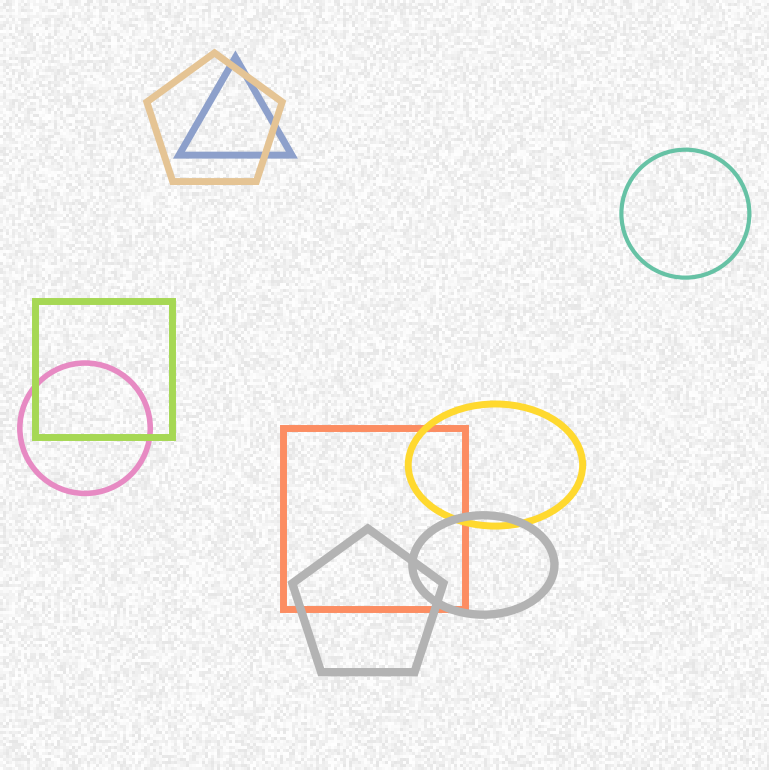[{"shape": "circle", "thickness": 1.5, "radius": 0.42, "center": [0.89, 0.723]}, {"shape": "square", "thickness": 2.5, "radius": 0.59, "center": [0.486, 0.327]}, {"shape": "triangle", "thickness": 2.5, "radius": 0.42, "center": [0.306, 0.841]}, {"shape": "circle", "thickness": 2, "radius": 0.42, "center": [0.11, 0.444]}, {"shape": "square", "thickness": 2.5, "radius": 0.44, "center": [0.135, 0.52]}, {"shape": "oval", "thickness": 2.5, "radius": 0.57, "center": [0.643, 0.396]}, {"shape": "pentagon", "thickness": 2.5, "radius": 0.46, "center": [0.279, 0.839]}, {"shape": "oval", "thickness": 3, "radius": 0.46, "center": [0.628, 0.266]}, {"shape": "pentagon", "thickness": 3, "radius": 0.52, "center": [0.478, 0.21]}]